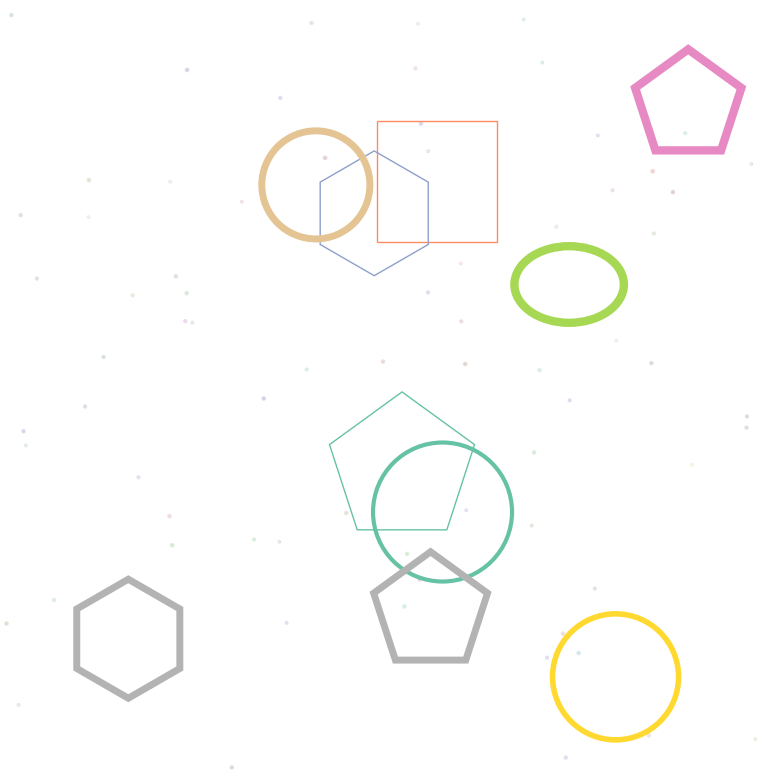[{"shape": "pentagon", "thickness": 0.5, "radius": 0.5, "center": [0.522, 0.392]}, {"shape": "circle", "thickness": 1.5, "radius": 0.45, "center": [0.575, 0.335]}, {"shape": "square", "thickness": 0.5, "radius": 0.39, "center": [0.567, 0.764]}, {"shape": "hexagon", "thickness": 0.5, "radius": 0.41, "center": [0.486, 0.723]}, {"shape": "pentagon", "thickness": 3, "radius": 0.36, "center": [0.894, 0.863]}, {"shape": "oval", "thickness": 3, "radius": 0.36, "center": [0.739, 0.631]}, {"shape": "circle", "thickness": 2, "radius": 0.41, "center": [0.799, 0.121]}, {"shape": "circle", "thickness": 2.5, "radius": 0.35, "center": [0.41, 0.76]}, {"shape": "pentagon", "thickness": 2.5, "radius": 0.39, "center": [0.559, 0.206]}, {"shape": "hexagon", "thickness": 2.5, "radius": 0.39, "center": [0.167, 0.17]}]